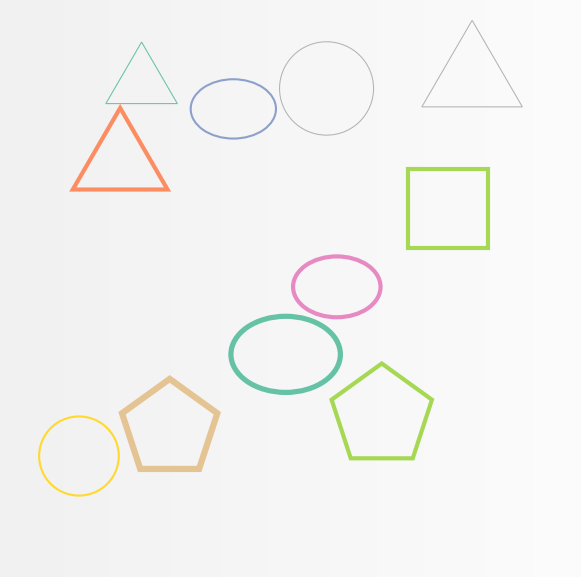[{"shape": "triangle", "thickness": 0.5, "radius": 0.36, "center": [0.244, 0.855]}, {"shape": "oval", "thickness": 2.5, "radius": 0.47, "center": [0.491, 0.386]}, {"shape": "triangle", "thickness": 2, "radius": 0.47, "center": [0.207, 0.718]}, {"shape": "oval", "thickness": 1, "radius": 0.37, "center": [0.401, 0.811]}, {"shape": "oval", "thickness": 2, "radius": 0.38, "center": [0.579, 0.502]}, {"shape": "square", "thickness": 2, "radius": 0.34, "center": [0.771, 0.638]}, {"shape": "pentagon", "thickness": 2, "radius": 0.45, "center": [0.657, 0.279]}, {"shape": "circle", "thickness": 1, "radius": 0.34, "center": [0.136, 0.21]}, {"shape": "pentagon", "thickness": 3, "radius": 0.43, "center": [0.292, 0.257]}, {"shape": "circle", "thickness": 0.5, "radius": 0.4, "center": [0.562, 0.846]}, {"shape": "triangle", "thickness": 0.5, "radius": 0.5, "center": [0.812, 0.864]}]